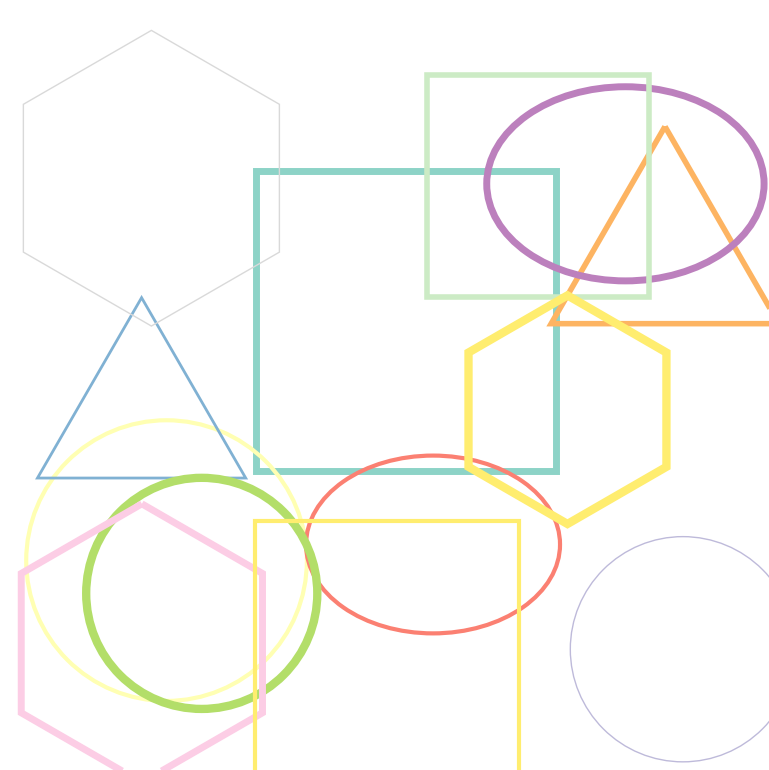[{"shape": "square", "thickness": 2.5, "radius": 0.97, "center": [0.527, 0.583]}, {"shape": "circle", "thickness": 1.5, "radius": 0.91, "center": [0.216, 0.272]}, {"shape": "circle", "thickness": 0.5, "radius": 0.73, "center": [0.887, 0.157]}, {"shape": "oval", "thickness": 1.5, "radius": 0.82, "center": [0.562, 0.293]}, {"shape": "triangle", "thickness": 1, "radius": 0.78, "center": [0.184, 0.457]}, {"shape": "triangle", "thickness": 2, "radius": 0.85, "center": [0.864, 0.665]}, {"shape": "circle", "thickness": 3, "radius": 0.75, "center": [0.262, 0.229]}, {"shape": "hexagon", "thickness": 2.5, "radius": 0.9, "center": [0.184, 0.165]}, {"shape": "hexagon", "thickness": 0.5, "radius": 0.96, "center": [0.197, 0.769]}, {"shape": "oval", "thickness": 2.5, "radius": 0.9, "center": [0.812, 0.761]}, {"shape": "square", "thickness": 2, "radius": 0.72, "center": [0.699, 0.758]}, {"shape": "square", "thickness": 1.5, "radius": 0.86, "center": [0.503, 0.152]}, {"shape": "hexagon", "thickness": 3, "radius": 0.74, "center": [0.737, 0.468]}]